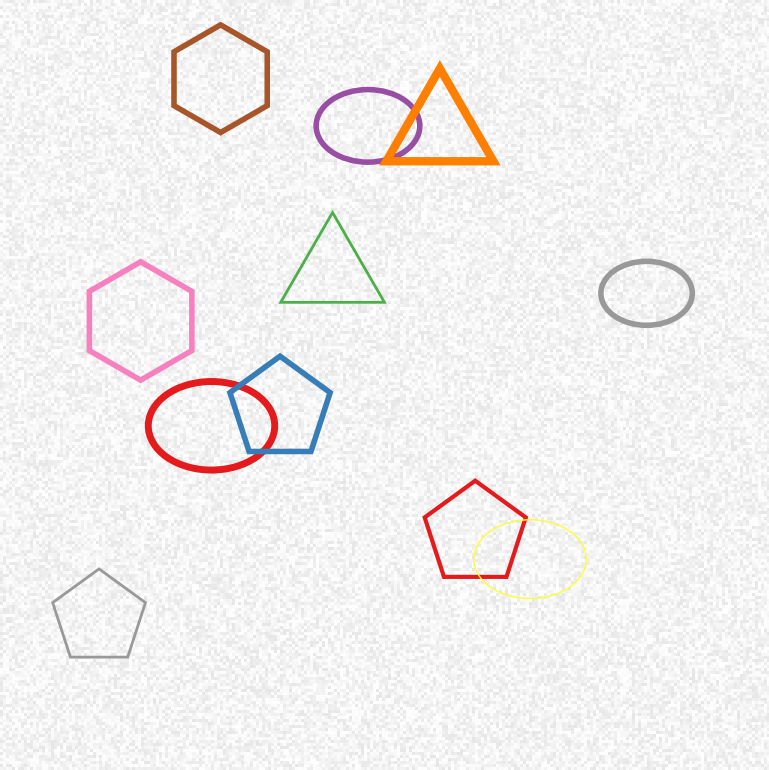[{"shape": "oval", "thickness": 2.5, "radius": 0.41, "center": [0.275, 0.447]}, {"shape": "pentagon", "thickness": 1.5, "radius": 0.35, "center": [0.617, 0.307]}, {"shape": "pentagon", "thickness": 2, "radius": 0.34, "center": [0.364, 0.469]}, {"shape": "triangle", "thickness": 1, "radius": 0.39, "center": [0.432, 0.646]}, {"shape": "oval", "thickness": 2, "radius": 0.34, "center": [0.478, 0.837]}, {"shape": "triangle", "thickness": 3, "radius": 0.4, "center": [0.571, 0.831]}, {"shape": "oval", "thickness": 0.5, "radius": 0.37, "center": [0.688, 0.274]}, {"shape": "hexagon", "thickness": 2, "radius": 0.35, "center": [0.287, 0.898]}, {"shape": "hexagon", "thickness": 2, "radius": 0.38, "center": [0.183, 0.583]}, {"shape": "pentagon", "thickness": 1, "radius": 0.32, "center": [0.129, 0.198]}, {"shape": "oval", "thickness": 2, "radius": 0.3, "center": [0.84, 0.619]}]